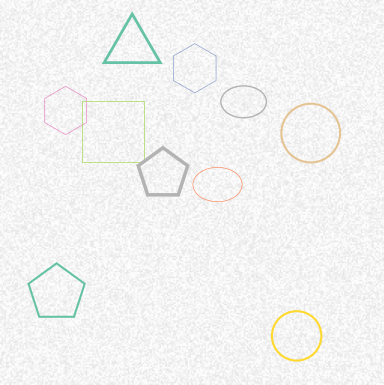[{"shape": "triangle", "thickness": 2, "radius": 0.42, "center": [0.343, 0.879]}, {"shape": "pentagon", "thickness": 1.5, "radius": 0.38, "center": [0.147, 0.239]}, {"shape": "oval", "thickness": 0.5, "radius": 0.32, "center": [0.565, 0.521]}, {"shape": "hexagon", "thickness": 0.5, "radius": 0.32, "center": [0.506, 0.823]}, {"shape": "hexagon", "thickness": 0.5, "radius": 0.31, "center": [0.171, 0.713]}, {"shape": "square", "thickness": 0.5, "radius": 0.4, "center": [0.293, 0.658]}, {"shape": "circle", "thickness": 1.5, "radius": 0.32, "center": [0.771, 0.128]}, {"shape": "circle", "thickness": 1.5, "radius": 0.38, "center": [0.807, 0.654]}, {"shape": "oval", "thickness": 1, "radius": 0.3, "center": [0.633, 0.736]}, {"shape": "pentagon", "thickness": 2.5, "radius": 0.34, "center": [0.423, 0.549]}]